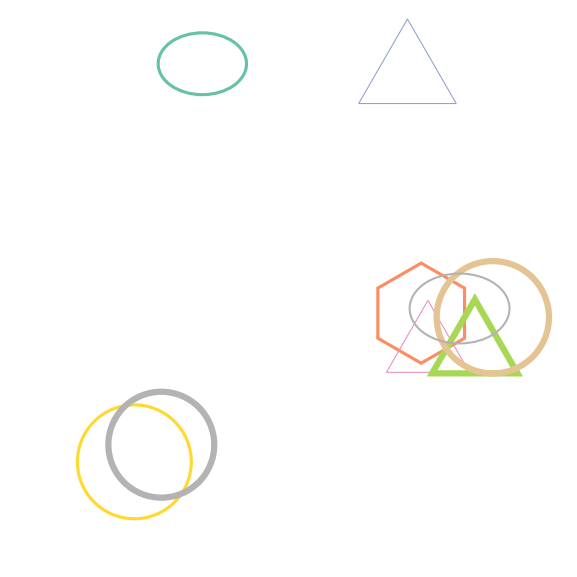[{"shape": "oval", "thickness": 1.5, "radius": 0.38, "center": [0.35, 0.889]}, {"shape": "hexagon", "thickness": 1.5, "radius": 0.43, "center": [0.729, 0.457]}, {"shape": "triangle", "thickness": 0.5, "radius": 0.49, "center": [0.706, 0.869]}, {"shape": "triangle", "thickness": 0.5, "radius": 0.41, "center": [0.741, 0.396]}, {"shape": "triangle", "thickness": 3, "radius": 0.43, "center": [0.822, 0.395]}, {"shape": "circle", "thickness": 1.5, "radius": 0.49, "center": [0.233, 0.199]}, {"shape": "circle", "thickness": 3, "radius": 0.49, "center": [0.853, 0.45]}, {"shape": "circle", "thickness": 3, "radius": 0.46, "center": [0.279, 0.229]}, {"shape": "oval", "thickness": 1, "radius": 0.43, "center": [0.796, 0.465]}]